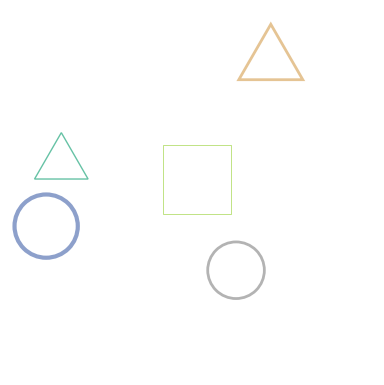[{"shape": "triangle", "thickness": 1, "radius": 0.4, "center": [0.159, 0.575]}, {"shape": "circle", "thickness": 3, "radius": 0.41, "center": [0.12, 0.413]}, {"shape": "square", "thickness": 0.5, "radius": 0.44, "center": [0.512, 0.534]}, {"shape": "triangle", "thickness": 2, "radius": 0.48, "center": [0.703, 0.841]}, {"shape": "circle", "thickness": 2, "radius": 0.37, "center": [0.613, 0.298]}]